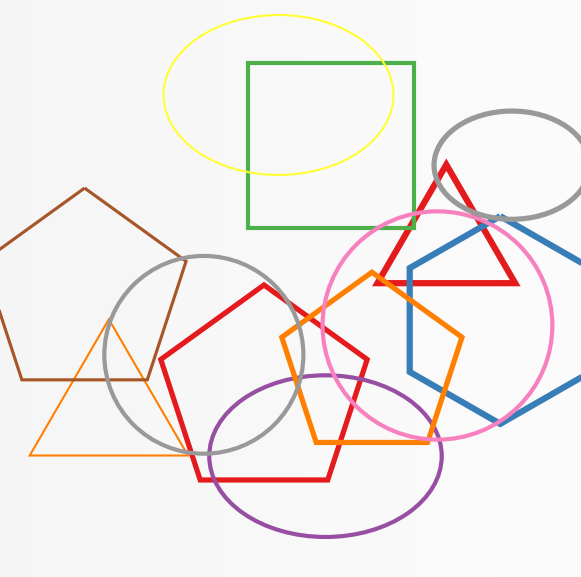[{"shape": "pentagon", "thickness": 2.5, "radius": 0.93, "center": [0.454, 0.319]}, {"shape": "triangle", "thickness": 3, "radius": 0.68, "center": [0.768, 0.577]}, {"shape": "hexagon", "thickness": 3, "radius": 0.9, "center": [0.861, 0.445]}, {"shape": "square", "thickness": 2, "radius": 0.71, "center": [0.569, 0.747]}, {"shape": "oval", "thickness": 2, "radius": 1.0, "center": [0.56, 0.209]}, {"shape": "triangle", "thickness": 1, "radius": 0.79, "center": [0.187, 0.289]}, {"shape": "pentagon", "thickness": 2.5, "radius": 0.81, "center": [0.64, 0.365]}, {"shape": "oval", "thickness": 1, "radius": 0.99, "center": [0.479, 0.835]}, {"shape": "pentagon", "thickness": 1.5, "radius": 0.92, "center": [0.146, 0.49]}, {"shape": "circle", "thickness": 2, "radius": 0.99, "center": [0.753, 0.436]}, {"shape": "oval", "thickness": 2.5, "radius": 0.67, "center": [0.881, 0.713]}, {"shape": "circle", "thickness": 2, "radius": 0.86, "center": [0.351, 0.385]}]